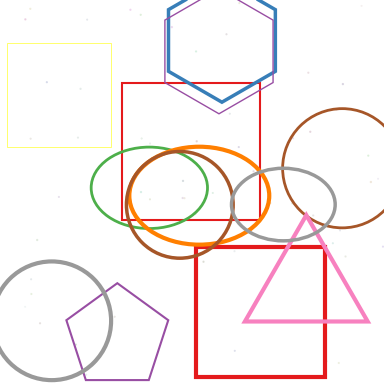[{"shape": "square", "thickness": 1.5, "radius": 0.89, "center": [0.496, 0.607]}, {"shape": "square", "thickness": 3, "radius": 0.84, "center": [0.676, 0.189]}, {"shape": "hexagon", "thickness": 2.5, "radius": 0.8, "center": [0.576, 0.895]}, {"shape": "oval", "thickness": 2, "radius": 0.76, "center": [0.388, 0.512]}, {"shape": "hexagon", "thickness": 1, "radius": 0.81, "center": [0.569, 0.867]}, {"shape": "pentagon", "thickness": 1.5, "radius": 0.7, "center": [0.305, 0.125]}, {"shape": "oval", "thickness": 3, "radius": 0.91, "center": [0.518, 0.492]}, {"shape": "square", "thickness": 0.5, "radius": 0.68, "center": [0.153, 0.753]}, {"shape": "circle", "thickness": 2, "radius": 0.77, "center": [0.889, 0.563]}, {"shape": "circle", "thickness": 2.5, "radius": 0.69, "center": [0.467, 0.468]}, {"shape": "triangle", "thickness": 3, "radius": 0.92, "center": [0.796, 0.257]}, {"shape": "circle", "thickness": 3, "radius": 0.77, "center": [0.134, 0.167]}, {"shape": "oval", "thickness": 2.5, "radius": 0.67, "center": [0.736, 0.469]}]